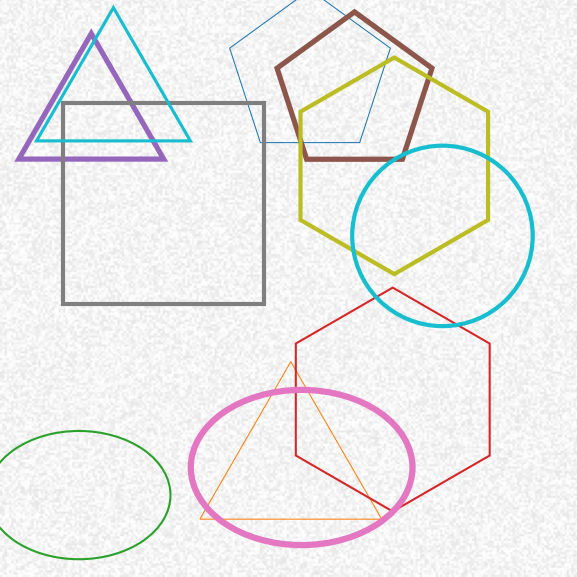[{"shape": "pentagon", "thickness": 0.5, "radius": 0.73, "center": [0.537, 0.871]}, {"shape": "triangle", "thickness": 0.5, "radius": 0.91, "center": [0.504, 0.191]}, {"shape": "oval", "thickness": 1, "radius": 0.79, "center": [0.137, 0.142]}, {"shape": "hexagon", "thickness": 1, "radius": 0.97, "center": [0.68, 0.307]}, {"shape": "triangle", "thickness": 2.5, "radius": 0.72, "center": [0.158, 0.796]}, {"shape": "pentagon", "thickness": 2.5, "radius": 0.71, "center": [0.614, 0.837]}, {"shape": "oval", "thickness": 3, "radius": 0.96, "center": [0.522, 0.19]}, {"shape": "square", "thickness": 2, "radius": 0.87, "center": [0.283, 0.646]}, {"shape": "hexagon", "thickness": 2, "radius": 0.94, "center": [0.683, 0.712]}, {"shape": "circle", "thickness": 2, "radius": 0.78, "center": [0.766, 0.591]}, {"shape": "triangle", "thickness": 1.5, "radius": 0.77, "center": [0.196, 0.832]}]